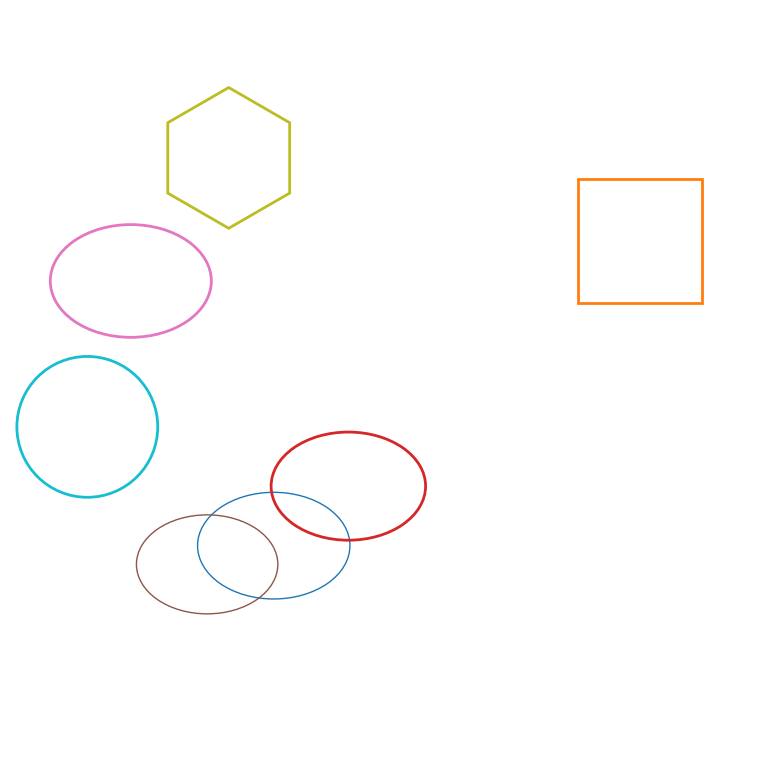[{"shape": "oval", "thickness": 0.5, "radius": 0.49, "center": [0.356, 0.291]}, {"shape": "square", "thickness": 1, "radius": 0.4, "center": [0.831, 0.687]}, {"shape": "oval", "thickness": 1, "radius": 0.5, "center": [0.452, 0.369]}, {"shape": "oval", "thickness": 0.5, "radius": 0.46, "center": [0.269, 0.267]}, {"shape": "oval", "thickness": 1, "radius": 0.52, "center": [0.17, 0.635]}, {"shape": "hexagon", "thickness": 1, "radius": 0.46, "center": [0.297, 0.795]}, {"shape": "circle", "thickness": 1, "radius": 0.46, "center": [0.113, 0.446]}]